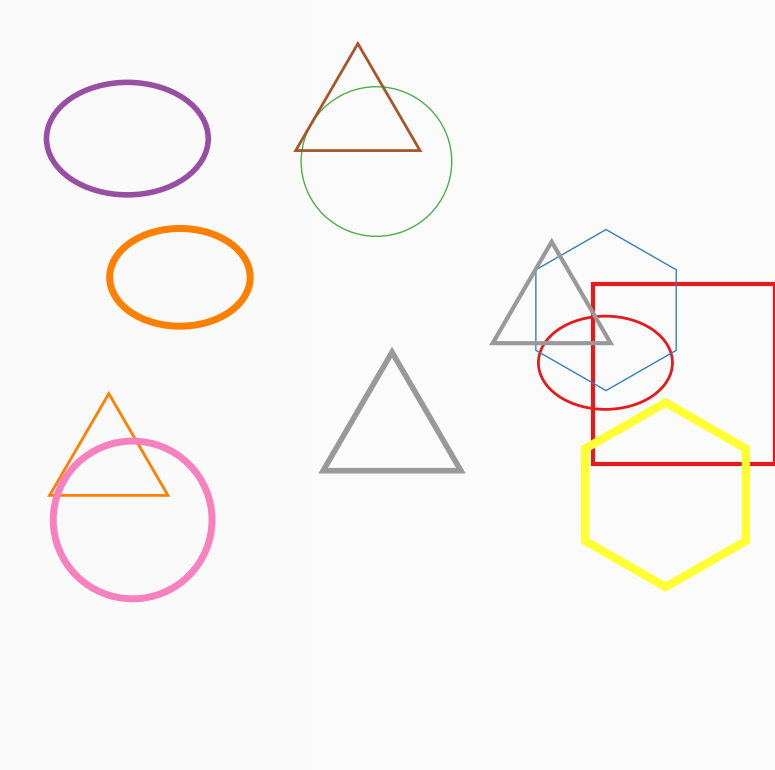[{"shape": "square", "thickness": 1.5, "radius": 0.58, "center": [0.882, 0.514]}, {"shape": "oval", "thickness": 1, "radius": 0.43, "center": [0.781, 0.529]}, {"shape": "hexagon", "thickness": 0.5, "radius": 0.52, "center": [0.782, 0.597]}, {"shape": "circle", "thickness": 0.5, "radius": 0.49, "center": [0.486, 0.79]}, {"shape": "oval", "thickness": 2, "radius": 0.52, "center": [0.164, 0.82]}, {"shape": "oval", "thickness": 2.5, "radius": 0.45, "center": [0.232, 0.64]}, {"shape": "triangle", "thickness": 1, "radius": 0.44, "center": [0.14, 0.401]}, {"shape": "hexagon", "thickness": 3, "radius": 0.6, "center": [0.859, 0.357]}, {"shape": "triangle", "thickness": 1, "radius": 0.46, "center": [0.462, 0.851]}, {"shape": "circle", "thickness": 2.5, "radius": 0.51, "center": [0.171, 0.325]}, {"shape": "triangle", "thickness": 2, "radius": 0.51, "center": [0.506, 0.44]}, {"shape": "triangle", "thickness": 1.5, "radius": 0.44, "center": [0.712, 0.598]}]